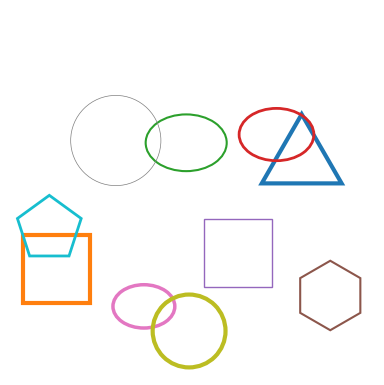[{"shape": "triangle", "thickness": 3, "radius": 0.6, "center": [0.784, 0.584]}, {"shape": "square", "thickness": 3, "radius": 0.44, "center": [0.147, 0.302]}, {"shape": "oval", "thickness": 1.5, "radius": 0.53, "center": [0.484, 0.629]}, {"shape": "oval", "thickness": 2, "radius": 0.49, "center": [0.718, 0.651]}, {"shape": "square", "thickness": 1, "radius": 0.44, "center": [0.619, 0.344]}, {"shape": "hexagon", "thickness": 1.5, "radius": 0.45, "center": [0.858, 0.232]}, {"shape": "oval", "thickness": 2.5, "radius": 0.4, "center": [0.374, 0.204]}, {"shape": "circle", "thickness": 0.5, "radius": 0.59, "center": [0.301, 0.635]}, {"shape": "circle", "thickness": 3, "radius": 0.47, "center": [0.491, 0.14]}, {"shape": "pentagon", "thickness": 2, "radius": 0.44, "center": [0.128, 0.406]}]